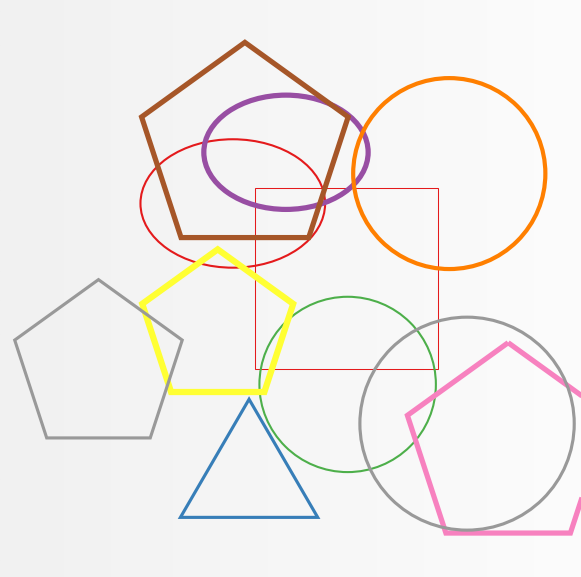[{"shape": "square", "thickness": 0.5, "radius": 0.79, "center": [0.596, 0.517]}, {"shape": "oval", "thickness": 1, "radius": 0.79, "center": [0.401, 0.647]}, {"shape": "triangle", "thickness": 1.5, "radius": 0.68, "center": [0.429, 0.171]}, {"shape": "circle", "thickness": 1, "radius": 0.76, "center": [0.598, 0.333]}, {"shape": "oval", "thickness": 2.5, "radius": 0.71, "center": [0.492, 0.735]}, {"shape": "circle", "thickness": 2, "radius": 0.83, "center": [0.773, 0.699]}, {"shape": "pentagon", "thickness": 3, "radius": 0.68, "center": [0.375, 0.431]}, {"shape": "pentagon", "thickness": 2.5, "radius": 0.93, "center": [0.421, 0.739]}, {"shape": "pentagon", "thickness": 2.5, "radius": 0.91, "center": [0.874, 0.224]}, {"shape": "pentagon", "thickness": 1.5, "radius": 0.76, "center": [0.169, 0.363]}, {"shape": "circle", "thickness": 1.5, "radius": 0.92, "center": [0.804, 0.266]}]